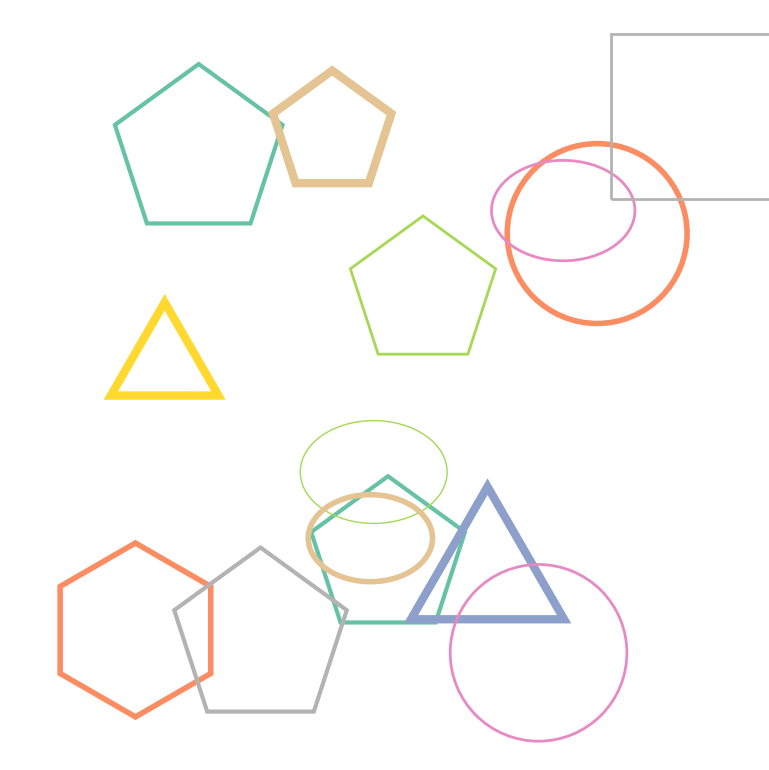[{"shape": "pentagon", "thickness": 1.5, "radius": 0.52, "center": [0.504, 0.277]}, {"shape": "pentagon", "thickness": 1.5, "radius": 0.57, "center": [0.258, 0.802]}, {"shape": "hexagon", "thickness": 2, "radius": 0.56, "center": [0.176, 0.182]}, {"shape": "circle", "thickness": 2, "radius": 0.58, "center": [0.776, 0.697]}, {"shape": "triangle", "thickness": 3, "radius": 0.57, "center": [0.633, 0.253]}, {"shape": "oval", "thickness": 1, "radius": 0.47, "center": [0.731, 0.727]}, {"shape": "circle", "thickness": 1, "radius": 0.57, "center": [0.699, 0.152]}, {"shape": "pentagon", "thickness": 1, "radius": 0.5, "center": [0.549, 0.62]}, {"shape": "oval", "thickness": 0.5, "radius": 0.48, "center": [0.485, 0.387]}, {"shape": "triangle", "thickness": 3, "radius": 0.4, "center": [0.214, 0.527]}, {"shape": "oval", "thickness": 2, "radius": 0.4, "center": [0.481, 0.301]}, {"shape": "pentagon", "thickness": 3, "radius": 0.4, "center": [0.431, 0.828]}, {"shape": "square", "thickness": 1, "radius": 0.53, "center": [0.9, 0.849]}, {"shape": "pentagon", "thickness": 1.5, "radius": 0.59, "center": [0.338, 0.171]}]